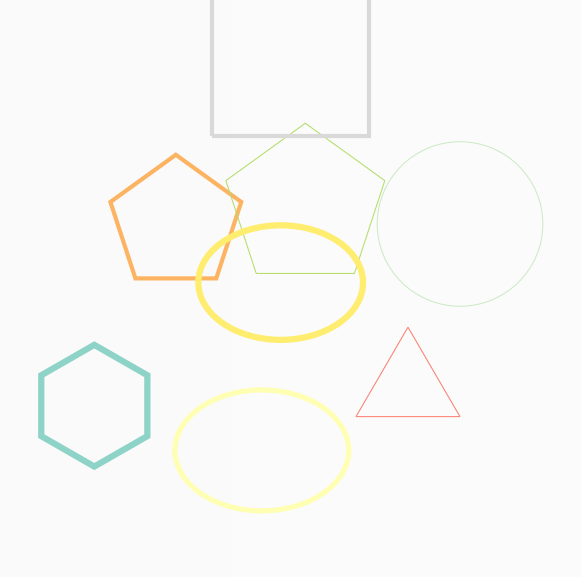[{"shape": "hexagon", "thickness": 3, "radius": 0.53, "center": [0.162, 0.297]}, {"shape": "oval", "thickness": 2.5, "radius": 0.75, "center": [0.45, 0.219]}, {"shape": "triangle", "thickness": 0.5, "radius": 0.52, "center": [0.702, 0.329]}, {"shape": "pentagon", "thickness": 2, "radius": 0.59, "center": [0.303, 0.613]}, {"shape": "pentagon", "thickness": 0.5, "radius": 0.72, "center": [0.525, 0.642]}, {"shape": "square", "thickness": 2, "radius": 0.67, "center": [0.5, 0.899]}, {"shape": "circle", "thickness": 0.5, "radius": 0.71, "center": [0.791, 0.611]}, {"shape": "oval", "thickness": 3, "radius": 0.71, "center": [0.483, 0.51]}]